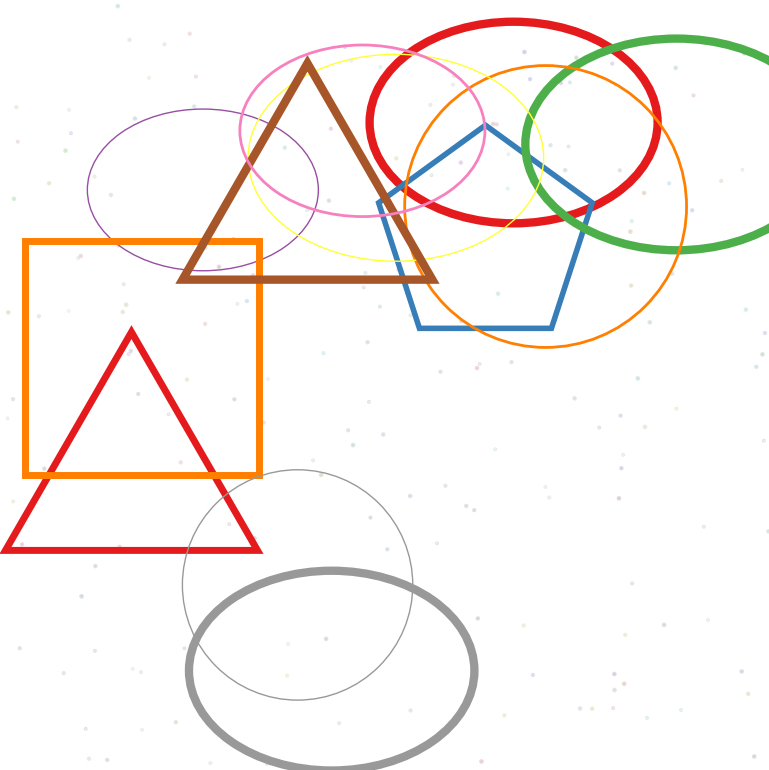[{"shape": "triangle", "thickness": 2.5, "radius": 0.94, "center": [0.171, 0.38]}, {"shape": "oval", "thickness": 3, "radius": 0.94, "center": [0.667, 0.841]}, {"shape": "pentagon", "thickness": 2, "radius": 0.73, "center": [0.63, 0.692]}, {"shape": "oval", "thickness": 3, "radius": 0.98, "center": [0.879, 0.812]}, {"shape": "oval", "thickness": 0.5, "radius": 0.75, "center": [0.263, 0.753]}, {"shape": "square", "thickness": 2.5, "radius": 0.76, "center": [0.185, 0.535]}, {"shape": "circle", "thickness": 1, "radius": 0.92, "center": [0.709, 0.732]}, {"shape": "oval", "thickness": 0.5, "radius": 0.96, "center": [0.514, 0.795]}, {"shape": "triangle", "thickness": 3, "radius": 0.94, "center": [0.399, 0.73]}, {"shape": "oval", "thickness": 1, "radius": 0.8, "center": [0.471, 0.83]}, {"shape": "oval", "thickness": 3, "radius": 0.93, "center": [0.431, 0.129]}, {"shape": "circle", "thickness": 0.5, "radius": 0.75, "center": [0.386, 0.24]}]